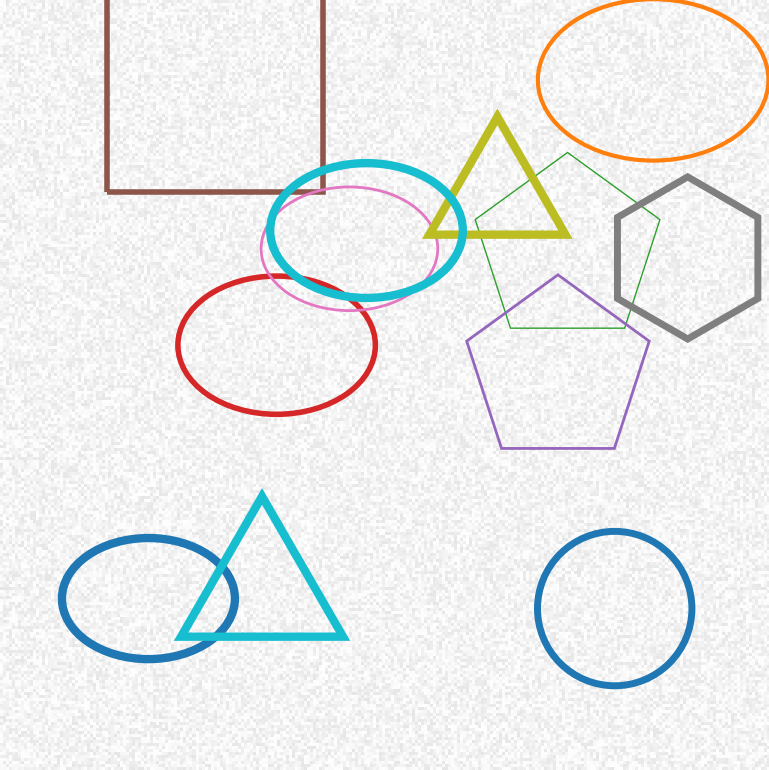[{"shape": "circle", "thickness": 2.5, "radius": 0.5, "center": [0.798, 0.21]}, {"shape": "oval", "thickness": 3, "radius": 0.56, "center": [0.193, 0.223]}, {"shape": "oval", "thickness": 1.5, "radius": 0.75, "center": [0.848, 0.896]}, {"shape": "pentagon", "thickness": 0.5, "radius": 0.63, "center": [0.737, 0.676]}, {"shape": "oval", "thickness": 2, "radius": 0.64, "center": [0.359, 0.552]}, {"shape": "pentagon", "thickness": 1, "radius": 0.62, "center": [0.725, 0.518]}, {"shape": "square", "thickness": 2, "radius": 0.7, "center": [0.279, 0.891]}, {"shape": "oval", "thickness": 1, "radius": 0.57, "center": [0.454, 0.677]}, {"shape": "hexagon", "thickness": 2.5, "radius": 0.53, "center": [0.893, 0.665]}, {"shape": "triangle", "thickness": 3, "radius": 0.51, "center": [0.646, 0.746]}, {"shape": "oval", "thickness": 3, "radius": 0.63, "center": [0.476, 0.701]}, {"shape": "triangle", "thickness": 3, "radius": 0.61, "center": [0.34, 0.234]}]